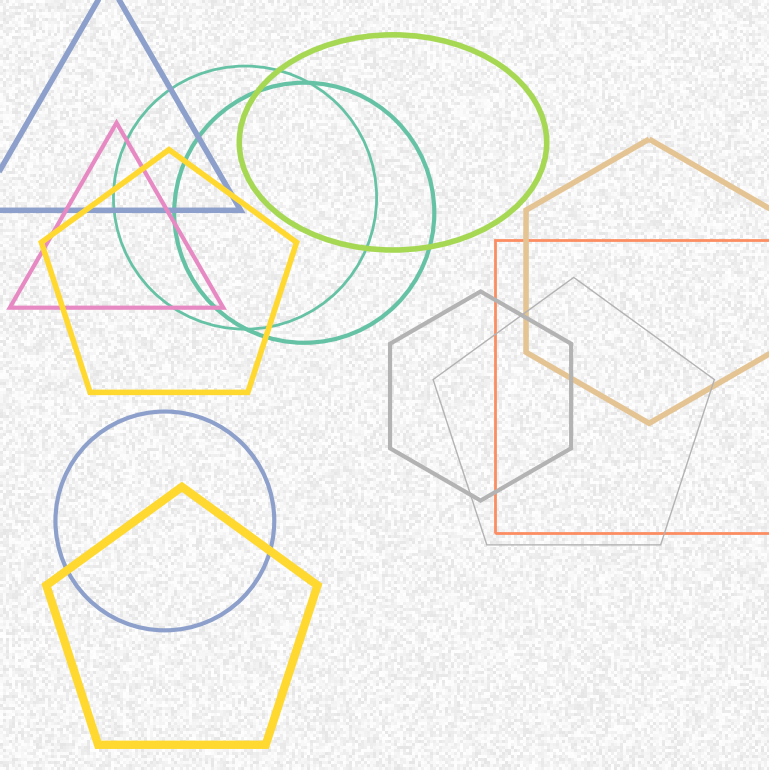[{"shape": "circle", "thickness": 1.5, "radius": 0.84, "center": [0.395, 0.724]}, {"shape": "circle", "thickness": 1, "radius": 0.85, "center": [0.318, 0.743]}, {"shape": "square", "thickness": 1, "radius": 0.95, "center": [0.833, 0.498]}, {"shape": "circle", "thickness": 1.5, "radius": 0.71, "center": [0.214, 0.323]}, {"shape": "triangle", "thickness": 2, "radius": 0.99, "center": [0.141, 0.826]}, {"shape": "triangle", "thickness": 1.5, "radius": 0.8, "center": [0.151, 0.68]}, {"shape": "oval", "thickness": 2, "radius": 1.0, "center": [0.51, 0.815]}, {"shape": "pentagon", "thickness": 3, "radius": 0.93, "center": [0.236, 0.183]}, {"shape": "pentagon", "thickness": 2, "radius": 0.87, "center": [0.219, 0.631]}, {"shape": "hexagon", "thickness": 2, "radius": 0.92, "center": [0.843, 0.635]}, {"shape": "hexagon", "thickness": 1.5, "radius": 0.68, "center": [0.624, 0.486]}, {"shape": "pentagon", "thickness": 0.5, "radius": 0.96, "center": [0.745, 0.448]}]